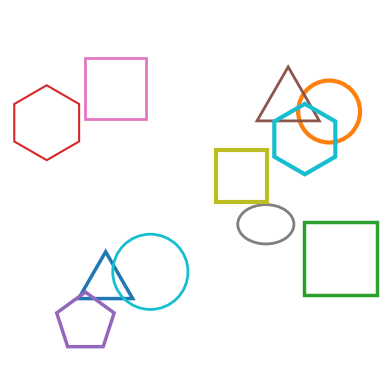[{"shape": "triangle", "thickness": 2.5, "radius": 0.41, "center": [0.274, 0.265]}, {"shape": "circle", "thickness": 3, "radius": 0.4, "center": [0.855, 0.71]}, {"shape": "square", "thickness": 2.5, "radius": 0.47, "center": [0.884, 0.328]}, {"shape": "hexagon", "thickness": 1.5, "radius": 0.49, "center": [0.121, 0.681]}, {"shape": "pentagon", "thickness": 2.5, "radius": 0.39, "center": [0.222, 0.163]}, {"shape": "triangle", "thickness": 2, "radius": 0.47, "center": [0.748, 0.733]}, {"shape": "square", "thickness": 2, "radius": 0.4, "center": [0.3, 0.77]}, {"shape": "oval", "thickness": 2, "radius": 0.36, "center": [0.69, 0.417]}, {"shape": "square", "thickness": 3, "radius": 0.33, "center": [0.628, 0.543]}, {"shape": "circle", "thickness": 2, "radius": 0.49, "center": [0.391, 0.294]}, {"shape": "hexagon", "thickness": 3, "radius": 0.46, "center": [0.792, 0.639]}]